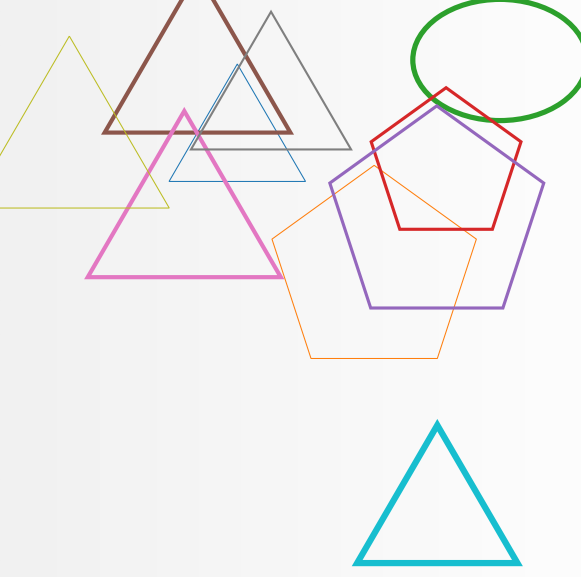[{"shape": "triangle", "thickness": 0.5, "radius": 0.68, "center": [0.408, 0.753]}, {"shape": "pentagon", "thickness": 0.5, "radius": 0.92, "center": [0.644, 0.528]}, {"shape": "oval", "thickness": 2.5, "radius": 0.75, "center": [0.86, 0.895]}, {"shape": "pentagon", "thickness": 1.5, "radius": 0.68, "center": [0.767, 0.712]}, {"shape": "pentagon", "thickness": 1.5, "radius": 0.97, "center": [0.751, 0.622]}, {"shape": "triangle", "thickness": 2, "radius": 0.92, "center": [0.34, 0.862]}, {"shape": "triangle", "thickness": 2, "radius": 0.96, "center": [0.317, 0.615]}, {"shape": "triangle", "thickness": 1, "radius": 0.8, "center": [0.466, 0.82]}, {"shape": "triangle", "thickness": 0.5, "radius": 0.99, "center": [0.119, 0.738]}, {"shape": "triangle", "thickness": 3, "radius": 0.8, "center": [0.752, 0.104]}]